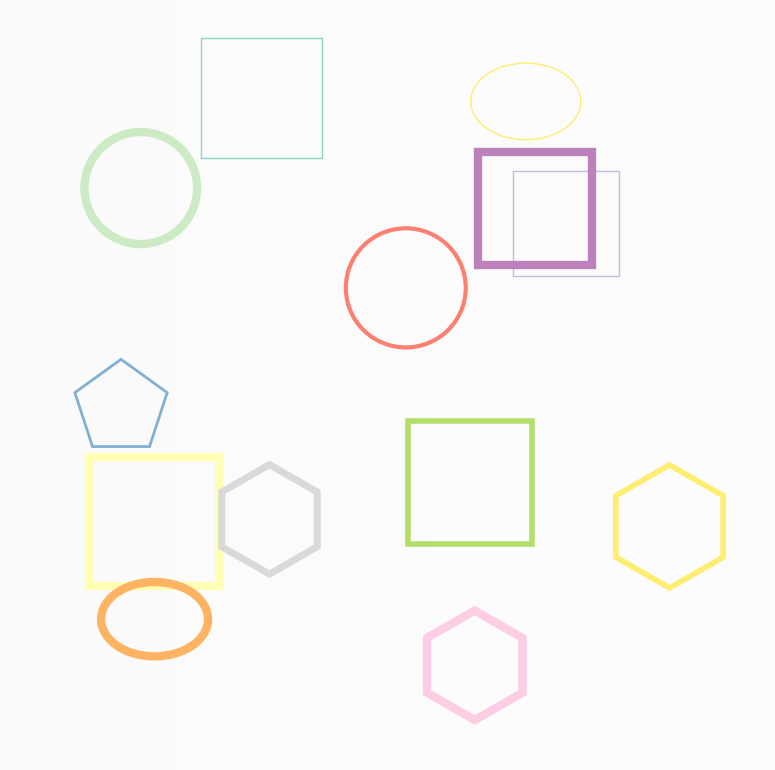[{"shape": "square", "thickness": 0.5, "radius": 0.39, "center": [0.337, 0.873]}, {"shape": "square", "thickness": 3, "radius": 0.42, "center": [0.199, 0.323]}, {"shape": "square", "thickness": 0.5, "radius": 0.34, "center": [0.73, 0.71]}, {"shape": "circle", "thickness": 1.5, "radius": 0.39, "center": [0.524, 0.626]}, {"shape": "pentagon", "thickness": 1, "radius": 0.31, "center": [0.156, 0.471]}, {"shape": "oval", "thickness": 3, "radius": 0.35, "center": [0.199, 0.196]}, {"shape": "square", "thickness": 2, "radius": 0.4, "center": [0.607, 0.374]}, {"shape": "hexagon", "thickness": 3, "radius": 0.36, "center": [0.613, 0.136]}, {"shape": "hexagon", "thickness": 2.5, "radius": 0.36, "center": [0.348, 0.326]}, {"shape": "square", "thickness": 3, "radius": 0.37, "center": [0.69, 0.729]}, {"shape": "circle", "thickness": 3, "radius": 0.36, "center": [0.182, 0.756]}, {"shape": "hexagon", "thickness": 2, "radius": 0.4, "center": [0.864, 0.316]}, {"shape": "oval", "thickness": 0.5, "radius": 0.36, "center": [0.678, 0.868]}]